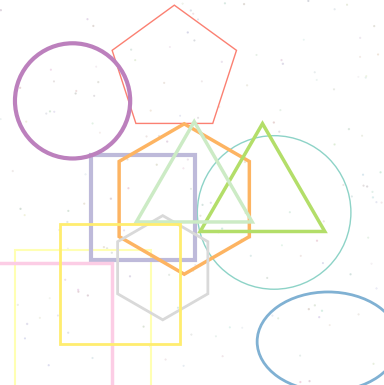[{"shape": "circle", "thickness": 1, "radius": 1.0, "center": [0.712, 0.448]}, {"shape": "square", "thickness": 1.5, "radius": 0.89, "center": [0.216, 0.173]}, {"shape": "square", "thickness": 3, "radius": 0.68, "center": [0.372, 0.46]}, {"shape": "pentagon", "thickness": 1, "radius": 0.85, "center": [0.453, 0.817]}, {"shape": "oval", "thickness": 2, "radius": 0.92, "center": [0.852, 0.113]}, {"shape": "hexagon", "thickness": 2.5, "radius": 0.98, "center": [0.479, 0.483]}, {"shape": "triangle", "thickness": 2.5, "radius": 0.93, "center": [0.682, 0.492]}, {"shape": "square", "thickness": 2.5, "radius": 0.85, "center": [0.121, 0.146]}, {"shape": "hexagon", "thickness": 2, "radius": 0.68, "center": [0.423, 0.305]}, {"shape": "circle", "thickness": 3, "radius": 0.75, "center": [0.188, 0.738]}, {"shape": "triangle", "thickness": 2.5, "radius": 0.87, "center": [0.505, 0.51]}, {"shape": "square", "thickness": 2, "radius": 0.78, "center": [0.312, 0.262]}]